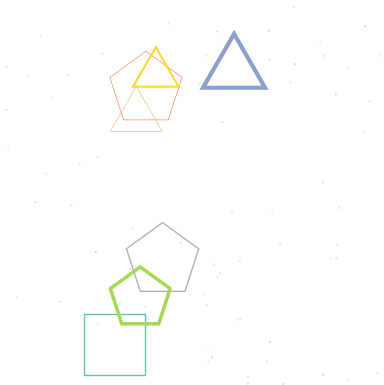[{"shape": "square", "thickness": 1, "radius": 0.4, "center": [0.298, 0.105]}, {"shape": "pentagon", "thickness": 0.5, "radius": 0.49, "center": [0.379, 0.768]}, {"shape": "triangle", "thickness": 3, "radius": 0.47, "center": [0.608, 0.819]}, {"shape": "pentagon", "thickness": 2.5, "radius": 0.41, "center": [0.364, 0.225]}, {"shape": "triangle", "thickness": 1.5, "radius": 0.34, "center": [0.405, 0.809]}, {"shape": "triangle", "thickness": 0.5, "radius": 0.39, "center": [0.354, 0.698]}, {"shape": "pentagon", "thickness": 1, "radius": 0.49, "center": [0.422, 0.323]}]